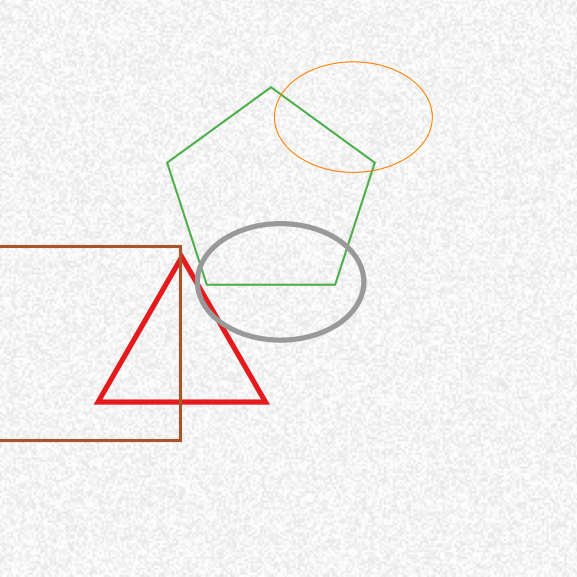[{"shape": "triangle", "thickness": 2.5, "radius": 0.84, "center": [0.315, 0.387]}, {"shape": "pentagon", "thickness": 1, "radius": 0.95, "center": [0.469, 0.659]}, {"shape": "oval", "thickness": 0.5, "radius": 0.68, "center": [0.612, 0.796]}, {"shape": "square", "thickness": 1.5, "radius": 0.84, "center": [0.144, 0.405]}, {"shape": "oval", "thickness": 2.5, "radius": 0.72, "center": [0.486, 0.511]}]